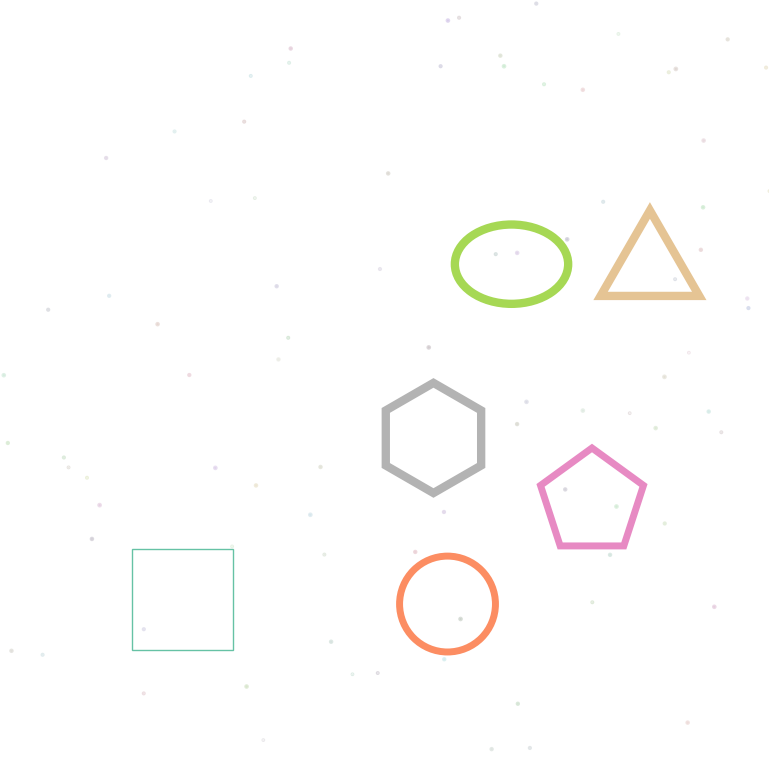[{"shape": "square", "thickness": 0.5, "radius": 0.33, "center": [0.237, 0.222]}, {"shape": "circle", "thickness": 2.5, "radius": 0.31, "center": [0.581, 0.216]}, {"shape": "pentagon", "thickness": 2.5, "radius": 0.35, "center": [0.769, 0.348]}, {"shape": "oval", "thickness": 3, "radius": 0.37, "center": [0.664, 0.657]}, {"shape": "triangle", "thickness": 3, "radius": 0.37, "center": [0.844, 0.653]}, {"shape": "hexagon", "thickness": 3, "radius": 0.36, "center": [0.563, 0.431]}]